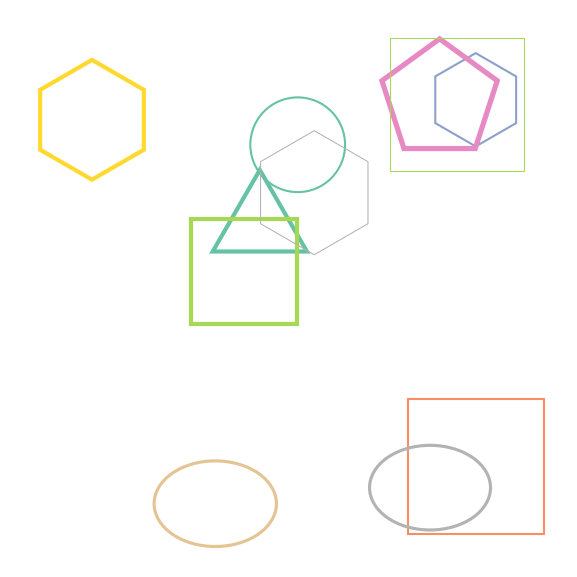[{"shape": "circle", "thickness": 1, "radius": 0.41, "center": [0.516, 0.748]}, {"shape": "triangle", "thickness": 2, "radius": 0.47, "center": [0.45, 0.611]}, {"shape": "square", "thickness": 1, "radius": 0.59, "center": [0.824, 0.191]}, {"shape": "hexagon", "thickness": 1, "radius": 0.4, "center": [0.824, 0.826]}, {"shape": "pentagon", "thickness": 2.5, "radius": 0.52, "center": [0.761, 0.827]}, {"shape": "square", "thickness": 2, "radius": 0.46, "center": [0.422, 0.529]}, {"shape": "square", "thickness": 0.5, "radius": 0.58, "center": [0.791, 0.818]}, {"shape": "hexagon", "thickness": 2, "radius": 0.52, "center": [0.159, 0.792]}, {"shape": "oval", "thickness": 1.5, "radius": 0.53, "center": [0.373, 0.127]}, {"shape": "hexagon", "thickness": 0.5, "radius": 0.54, "center": [0.544, 0.665]}, {"shape": "oval", "thickness": 1.5, "radius": 0.52, "center": [0.745, 0.155]}]